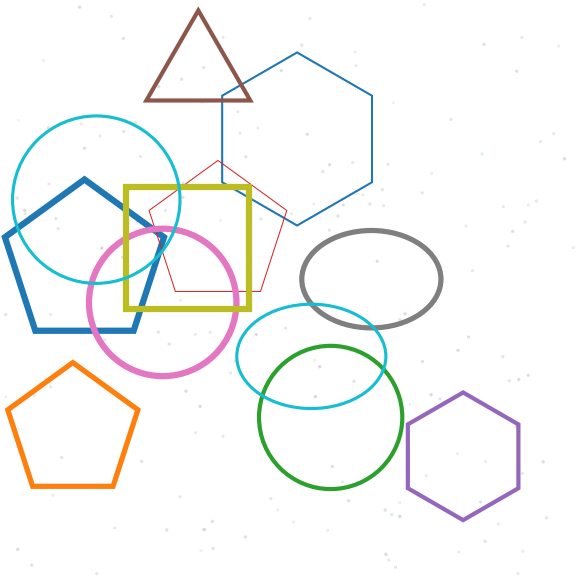[{"shape": "pentagon", "thickness": 3, "radius": 0.72, "center": [0.146, 0.544]}, {"shape": "hexagon", "thickness": 1, "radius": 0.75, "center": [0.514, 0.758]}, {"shape": "pentagon", "thickness": 2.5, "radius": 0.59, "center": [0.126, 0.253]}, {"shape": "circle", "thickness": 2, "radius": 0.62, "center": [0.573, 0.276]}, {"shape": "pentagon", "thickness": 0.5, "radius": 0.63, "center": [0.377, 0.596]}, {"shape": "hexagon", "thickness": 2, "radius": 0.55, "center": [0.802, 0.209]}, {"shape": "triangle", "thickness": 2, "radius": 0.52, "center": [0.343, 0.877]}, {"shape": "circle", "thickness": 3, "radius": 0.64, "center": [0.282, 0.475]}, {"shape": "oval", "thickness": 2.5, "radius": 0.6, "center": [0.643, 0.516]}, {"shape": "square", "thickness": 3, "radius": 0.53, "center": [0.325, 0.57]}, {"shape": "circle", "thickness": 1.5, "radius": 0.72, "center": [0.167, 0.653]}, {"shape": "oval", "thickness": 1.5, "radius": 0.65, "center": [0.539, 0.382]}]